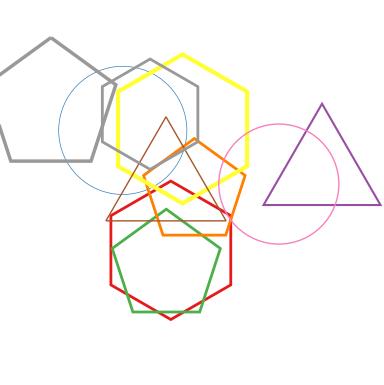[{"shape": "hexagon", "thickness": 2, "radius": 0.9, "center": [0.444, 0.35]}, {"shape": "circle", "thickness": 0.5, "radius": 0.83, "center": [0.319, 0.661]}, {"shape": "pentagon", "thickness": 2, "radius": 0.74, "center": [0.432, 0.309]}, {"shape": "triangle", "thickness": 1.5, "radius": 0.88, "center": [0.836, 0.555]}, {"shape": "pentagon", "thickness": 2, "radius": 0.69, "center": [0.505, 0.501]}, {"shape": "hexagon", "thickness": 3, "radius": 0.97, "center": [0.474, 0.665]}, {"shape": "triangle", "thickness": 1, "radius": 0.9, "center": [0.431, 0.516]}, {"shape": "circle", "thickness": 1, "radius": 0.78, "center": [0.724, 0.522]}, {"shape": "pentagon", "thickness": 2.5, "radius": 0.89, "center": [0.132, 0.725]}, {"shape": "hexagon", "thickness": 2, "radius": 0.72, "center": [0.39, 0.703]}]